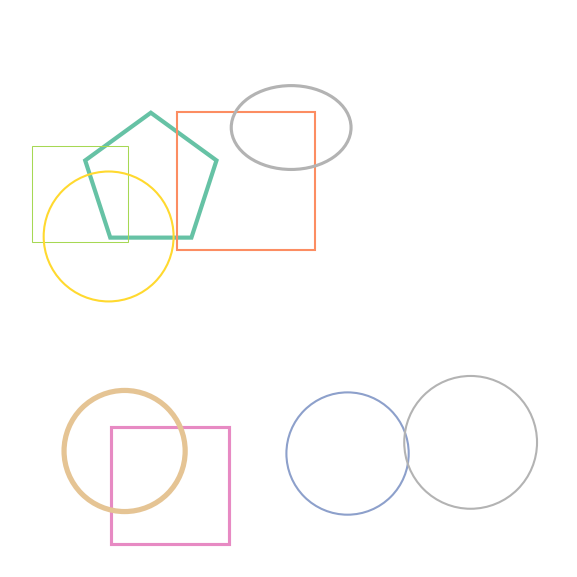[{"shape": "pentagon", "thickness": 2, "radius": 0.6, "center": [0.261, 0.684]}, {"shape": "square", "thickness": 1, "radius": 0.59, "center": [0.426, 0.686]}, {"shape": "circle", "thickness": 1, "radius": 0.53, "center": [0.602, 0.214]}, {"shape": "square", "thickness": 1.5, "radius": 0.51, "center": [0.295, 0.159]}, {"shape": "square", "thickness": 0.5, "radius": 0.42, "center": [0.138, 0.663]}, {"shape": "circle", "thickness": 1, "radius": 0.56, "center": [0.188, 0.59]}, {"shape": "circle", "thickness": 2.5, "radius": 0.52, "center": [0.216, 0.218]}, {"shape": "circle", "thickness": 1, "radius": 0.57, "center": [0.815, 0.233]}, {"shape": "oval", "thickness": 1.5, "radius": 0.52, "center": [0.504, 0.778]}]